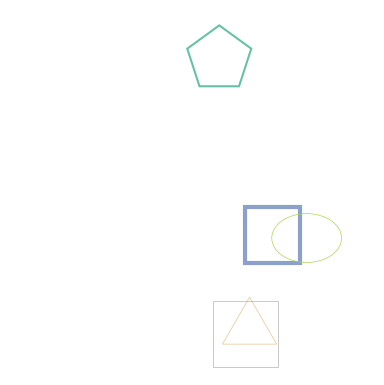[{"shape": "pentagon", "thickness": 1.5, "radius": 0.44, "center": [0.57, 0.847]}, {"shape": "square", "thickness": 3, "radius": 0.36, "center": [0.708, 0.39]}, {"shape": "oval", "thickness": 0.5, "radius": 0.45, "center": [0.797, 0.382]}, {"shape": "triangle", "thickness": 0.5, "radius": 0.41, "center": [0.648, 0.147]}, {"shape": "square", "thickness": 0.5, "radius": 0.43, "center": [0.637, 0.132]}]